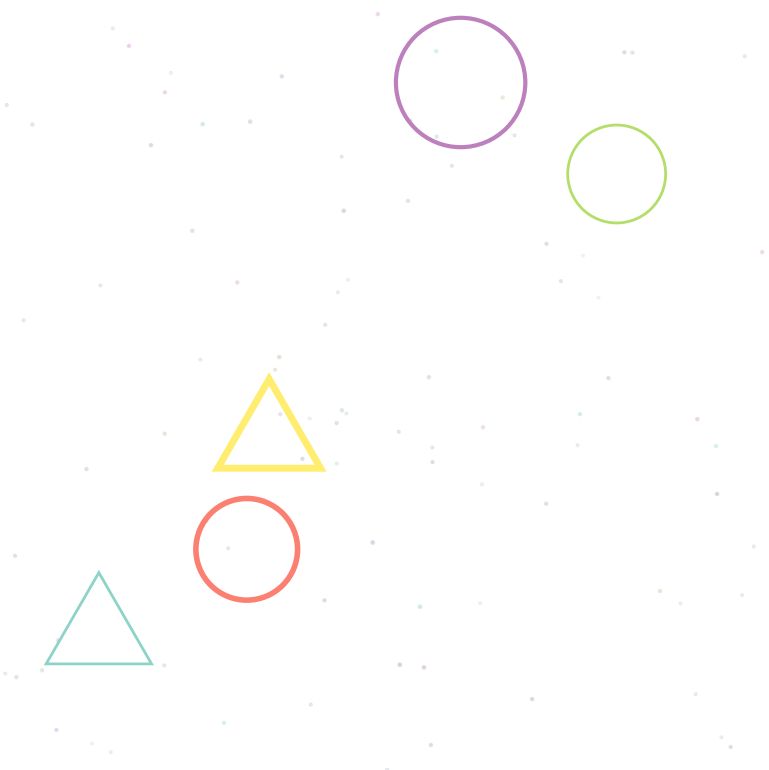[{"shape": "triangle", "thickness": 1, "radius": 0.4, "center": [0.128, 0.177]}, {"shape": "circle", "thickness": 2, "radius": 0.33, "center": [0.32, 0.287]}, {"shape": "circle", "thickness": 1, "radius": 0.32, "center": [0.801, 0.774]}, {"shape": "circle", "thickness": 1.5, "radius": 0.42, "center": [0.598, 0.893]}, {"shape": "triangle", "thickness": 2.5, "radius": 0.39, "center": [0.35, 0.43]}]